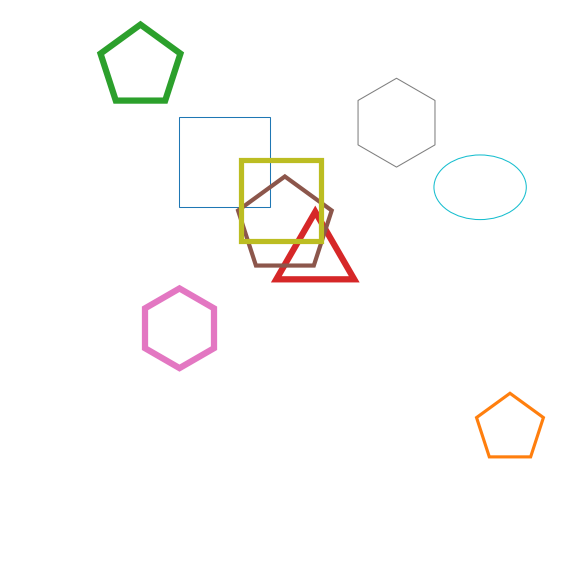[{"shape": "square", "thickness": 0.5, "radius": 0.39, "center": [0.389, 0.719]}, {"shape": "pentagon", "thickness": 1.5, "radius": 0.3, "center": [0.883, 0.257]}, {"shape": "pentagon", "thickness": 3, "radius": 0.36, "center": [0.243, 0.884]}, {"shape": "triangle", "thickness": 3, "radius": 0.39, "center": [0.546, 0.554]}, {"shape": "pentagon", "thickness": 2, "radius": 0.43, "center": [0.493, 0.608]}, {"shape": "hexagon", "thickness": 3, "radius": 0.34, "center": [0.311, 0.431]}, {"shape": "hexagon", "thickness": 0.5, "radius": 0.38, "center": [0.687, 0.787]}, {"shape": "square", "thickness": 2.5, "radius": 0.35, "center": [0.487, 0.652]}, {"shape": "oval", "thickness": 0.5, "radius": 0.4, "center": [0.831, 0.675]}]